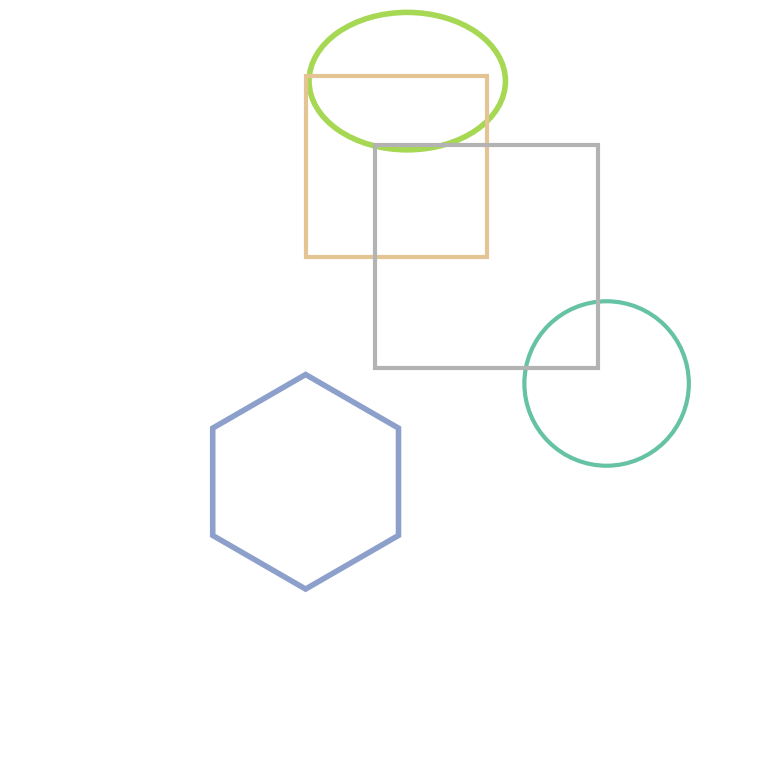[{"shape": "circle", "thickness": 1.5, "radius": 0.53, "center": [0.788, 0.502]}, {"shape": "hexagon", "thickness": 2, "radius": 0.7, "center": [0.397, 0.374]}, {"shape": "oval", "thickness": 2, "radius": 0.64, "center": [0.529, 0.895]}, {"shape": "square", "thickness": 1.5, "radius": 0.59, "center": [0.515, 0.784]}, {"shape": "square", "thickness": 1.5, "radius": 0.72, "center": [0.632, 0.667]}]